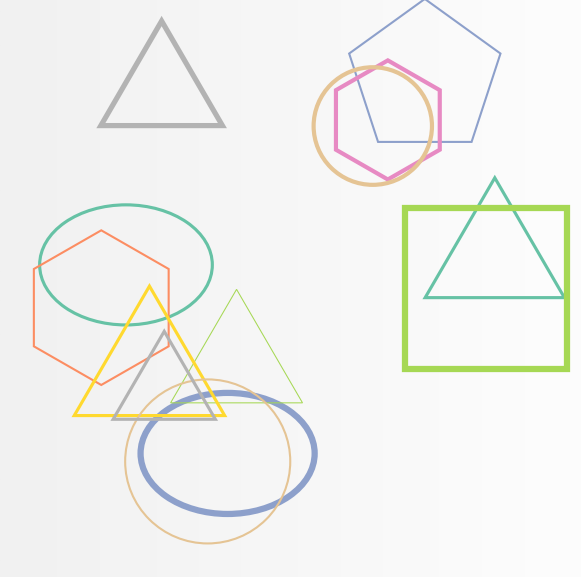[{"shape": "oval", "thickness": 1.5, "radius": 0.74, "center": [0.217, 0.54]}, {"shape": "triangle", "thickness": 1.5, "radius": 0.69, "center": [0.851, 0.553]}, {"shape": "hexagon", "thickness": 1, "radius": 0.67, "center": [0.174, 0.466]}, {"shape": "oval", "thickness": 3, "radius": 0.75, "center": [0.392, 0.214]}, {"shape": "pentagon", "thickness": 1, "radius": 0.68, "center": [0.731, 0.864]}, {"shape": "hexagon", "thickness": 2, "radius": 0.52, "center": [0.667, 0.791]}, {"shape": "square", "thickness": 3, "radius": 0.7, "center": [0.837, 0.499]}, {"shape": "triangle", "thickness": 0.5, "radius": 0.66, "center": [0.407, 0.367]}, {"shape": "triangle", "thickness": 1.5, "radius": 0.75, "center": [0.257, 0.354]}, {"shape": "circle", "thickness": 1, "radius": 0.71, "center": [0.357, 0.2]}, {"shape": "circle", "thickness": 2, "radius": 0.51, "center": [0.641, 0.781]}, {"shape": "triangle", "thickness": 2.5, "radius": 0.6, "center": [0.278, 0.842]}, {"shape": "triangle", "thickness": 1.5, "radius": 0.51, "center": [0.283, 0.324]}]